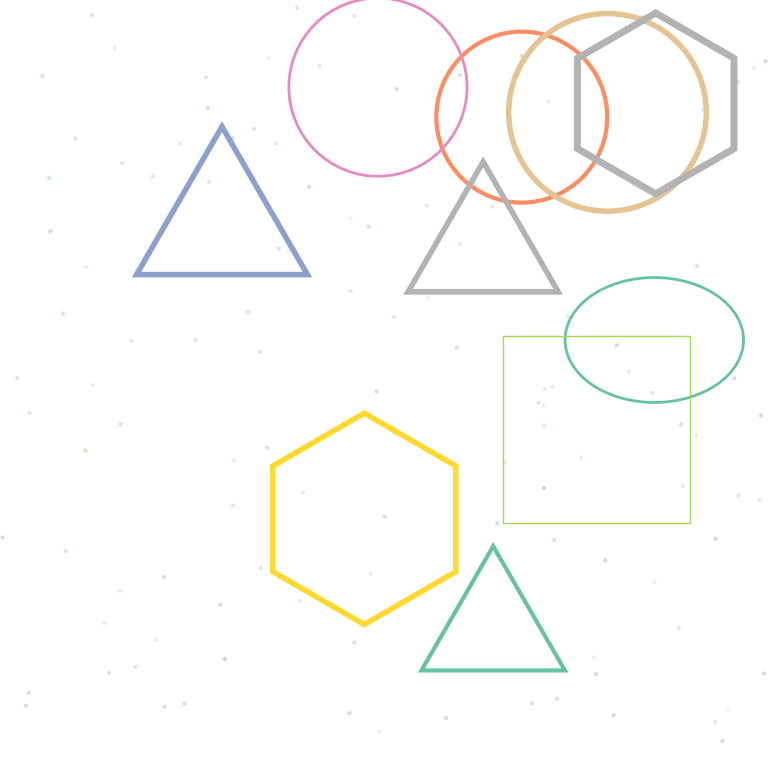[{"shape": "triangle", "thickness": 1.5, "radius": 0.54, "center": [0.64, 0.183]}, {"shape": "oval", "thickness": 1, "radius": 0.58, "center": [0.85, 0.558]}, {"shape": "circle", "thickness": 1.5, "radius": 0.56, "center": [0.678, 0.848]}, {"shape": "triangle", "thickness": 2, "radius": 0.64, "center": [0.288, 0.707]}, {"shape": "circle", "thickness": 1, "radius": 0.58, "center": [0.491, 0.887]}, {"shape": "square", "thickness": 0.5, "radius": 0.61, "center": [0.775, 0.442]}, {"shape": "hexagon", "thickness": 2, "radius": 0.69, "center": [0.473, 0.326]}, {"shape": "circle", "thickness": 2, "radius": 0.64, "center": [0.789, 0.854]}, {"shape": "hexagon", "thickness": 2.5, "radius": 0.59, "center": [0.852, 0.866]}, {"shape": "triangle", "thickness": 2, "radius": 0.56, "center": [0.627, 0.677]}]